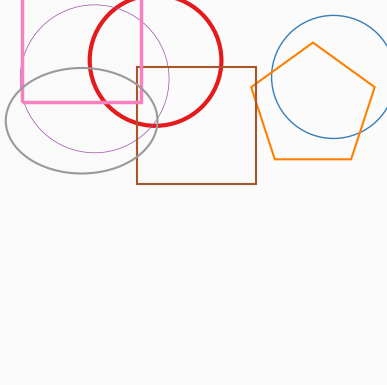[{"shape": "circle", "thickness": 3, "radius": 0.85, "center": [0.401, 0.843]}, {"shape": "circle", "thickness": 1, "radius": 0.8, "center": [0.861, 0.8]}, {"shape": "circle", "thickness": 0.5, "radius": 0.96, "center": [0.244, 0.795]}, {"shape": "pentagon", "thickness": 1.5, "radius": 0.84, "center": [0.808, 0.722]}, {"shape": "square", "thickness": 1.5, "radius": 0.76, "center": [0.507, 0.674]}, {"shape": "square", "thickness": 2.5, "radius": 0.77, "center": [0.21, 0.889]}, {"shape": "oval", "thickness": 1.5, "radius": 0.98, "center": [0.211, 0.686]}]